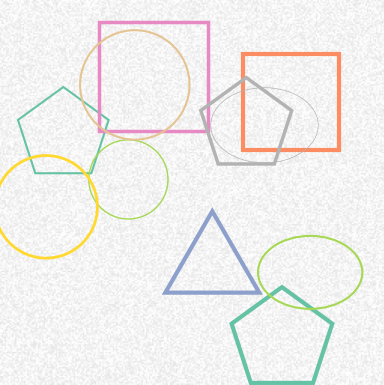[{"shape": "pentagon", "thickness": 3, "radius": 0.69, "center": [0.732, 0.117]}, {"shape": "pentagon", "thickness": 1.5, "radius": 0.62, "center": [0.164, 0.65]}, {"shape": "square", "thickness": 3, "radius": 0.62, "center": [0.756, 0.735]}, {"shape": "triangle", "thickness": 3, "radius": 0.7, "center": [0.551, 0.31]}, {"shape": "square", "thickness": 2.5, "radius": 0.7, "center": [0.399, 0.801]}, {"shape": "circle", "thickness": 1, "radius": 0.51, "center": [0.333, 0.534]}, {"shape": "oval", "thickness": 1.5, "radius": 0.68, "center": [0.806, 0.293]}, {"shape": "circle", "thickness": 2, "radius": 0.67, "center": [0.12, 0.463]}, {"shape": "circle", "thickness": 1.5, "radius": 0.71, "center": [0.35, 0.78]}, {"shape": "oval", "thickness": 0.5, "radius": 0.7, "center": [0.687, 0.675]}, {"shape": "pentagon", "thickness": 2.5, "radius": 0.62, "center": [0.64, 0.674]}]